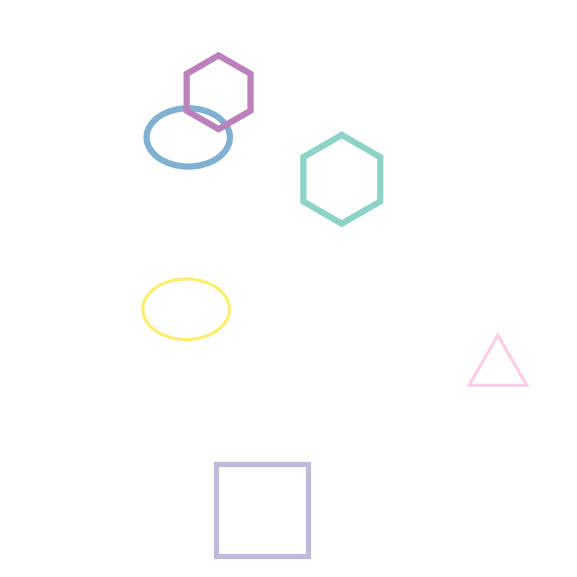[{"shape": "hexagon", "thickness": 3, "radius": 0.38, "center": [0.592, 0.689]}, {"shape": "square", "thickness": 2.5, "radius": 0.4, "center": [0.454, 0.116]}, {"shape": "oval", "thickness": 3, "radius": 0.36, "center": [0.326, 0.761]}, {"shape": "triangle", "thickness": 1.5, "radius": 0.29, "center": [0.862, 0.361]}, {"shape": "hexagon", "thickness": 3, "radius": 0.32, "center": [0.379, 0.839]}, {"shape": "oval", "thickness": 1.5, "radius": 0.37, "center": [0.322, 0.464]}]